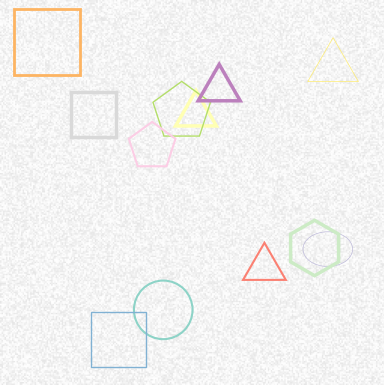[{"shape": "circle", "thickness": 1.5, "radius": 0.38, "center": [0.424, 0.195]}, {"shape": "triangle", "thickness": 2.5, "radius": 0.31, "center": [0.509, 0.703]}, {"shape": "oval", "thickness": 0.5, "radius": 0.32, "center": [0.851, 0.353]}, {"shape": "triangle", "thickness": 1.5, "radius": 0.32, "center": [0.687, 0.305]}, {"shape": "square", "thickness": 1, "radius": 0.36, "center": [0.307, 0.119]}, {"shape": "square", "thickness": 2, "radius": 0.42, "center": [0.122, 0.891]}, {"shape": "pentagon", "thickness": 1, "radius": 0.39, "center": [0.472, 0.71]}, {"shape": "pentagon", "thickness": 1.5, "radius": 0.32, "center": [0.395, 0.62]}, {"shape": "square", "thickness": 2.5, "radius": 0.29, "center": [0.244, 0.702]}, {"shape": "triangle", "thickness": 2.5, "radius": 0.32, "center": [0.569, 0.77]}, {"shape": "hexagon", "thickness": 2.5, "radius": 0.36, "center": [0.817, 0.356]}, {"shape": "triangle", "thickness": 0.5, "radius": 0.38, "center": [0.865, 0.826]}]